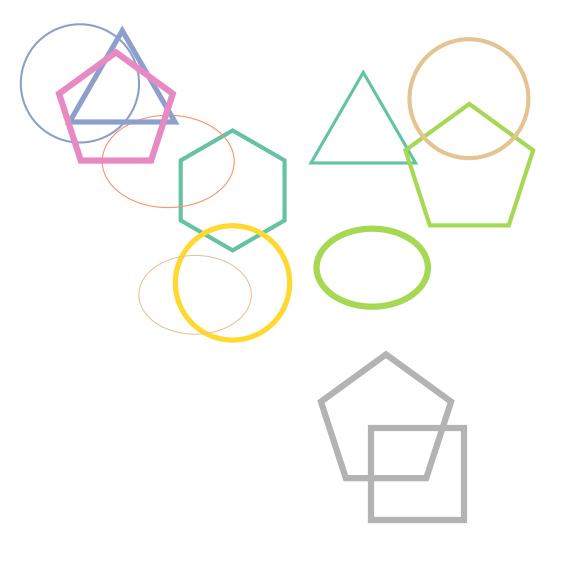[{"shape": "hexagon", "thickness": 2, "radius": 0.52, "center": [0.403, 0.669]}, {"shape": "triangle", "thickness": 1.5, "radius": 0.52, "center": [0.629, 0.769]}, {"shape": "oval", "thickness": 0.5, "radius": 0.57, "center": [0.291, 0.72]}, {"shape": "circle", "thickness": 1, "radius": 0.51, "center": [0.138, 0.855]}, {"shape": "triangle", "thickness": 2.5, "radius": 0.53, "center": [0.212, 0.841]}, {"shape": "pentagon", "thickness": 3, "radius": 0.52, "center": [0.201, 0.805]}, {"shape": "oval", "thickness": 3, "radius": 0.48, "center": [0.645, 0.536]}, {"shape": "pentagon", "thickness": 2, "radius": 0.58, "center": [0.813, 0.703]}, {"shape": "circle", "thickness": 2.5, "radius": 0.49, "center": [0.403, 0.509]}, {"shape": "circle", "thickness": 2, "radius": 0.51, "center": [0.812, 0.828]}, {"shape": "oval", "thickness": 0.5, "radius": 0.49, "center": [0.338, 0.489]}, {"shape": "square", "thickness": 3, "radius": 0.4, "center": [0.723, 0.178]}, {"shape": "pentagon", "thickness": 3, "radius": 0.59, "center": [0.668, 0.267]}]